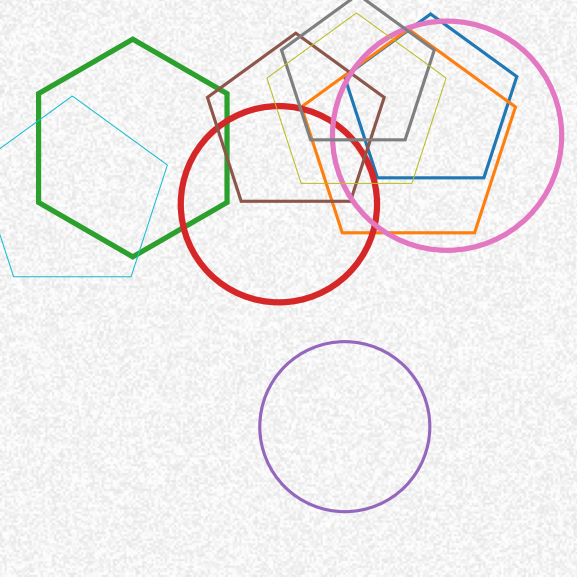[{"shape": "pentagon", "thickness": 1.5, "radius": 0.78, "center": [0.746, 0.818]}, {"shape": "pentagon", "thickness": 1.5, "radius": 0.97, "center": [0.707, 0.754]}, {"shape": "hexagon", "thickness": 2.5, "radius": 0.94, "center": [0.23, 0.743]}, {"shape": "circle", "thickness": 3, "radius": 0.85, "center": [0.483, 0.646]}, {"shape": "circle", "thickness": 1.5, "radius": 0.74, "center": [0.597, 0.26]}, {"shape": "pentagon", "thickness": 1.5, "radius": 0.8, "center": [0.512, 0.781]}, {"shape": "circle", "thickness": 2.5, "radius": 0.99, "center": [0.774, 0.764]}, {"shape": "pentagon", "thickness": 1.5, "radius": 0.7, "center": [0.62, 0.87]}, {"shape": "pentagon", "thickness": 0.5, "radius": 0.82, "center": [0.617, 0.814]}, {"shape": "pentagon", "thickness": 0.5, "radius": 0.87, "center": [0.125, 0.66]}]